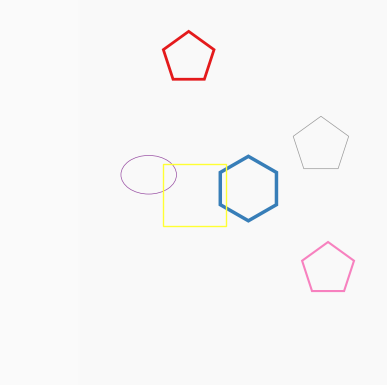[{"shape": "pentagon", "thickness": 2, "radius": 0.34, "center": [0.487, 0.85]}, {"shape": "hexagon", "thickness": 2.5, "radius": 0.42, "center": [0.641, 0.51]}, {"shape": "oval", "thickness": 0.5, "radius": 0.36, "center": [0.384, 0.546]}, {"shape": "square", "thickness": 1, "radius": 0.41, "center": [0.502, 0.494]}, {"shape": "pentagon", "thickness": 1.5, "radius": 0.35, "center": [0.847, 0.301]}, {"shape": "pentagon", "thickness": 0.5, "radius": 0.38, "center": [0.828, 0.623]}]